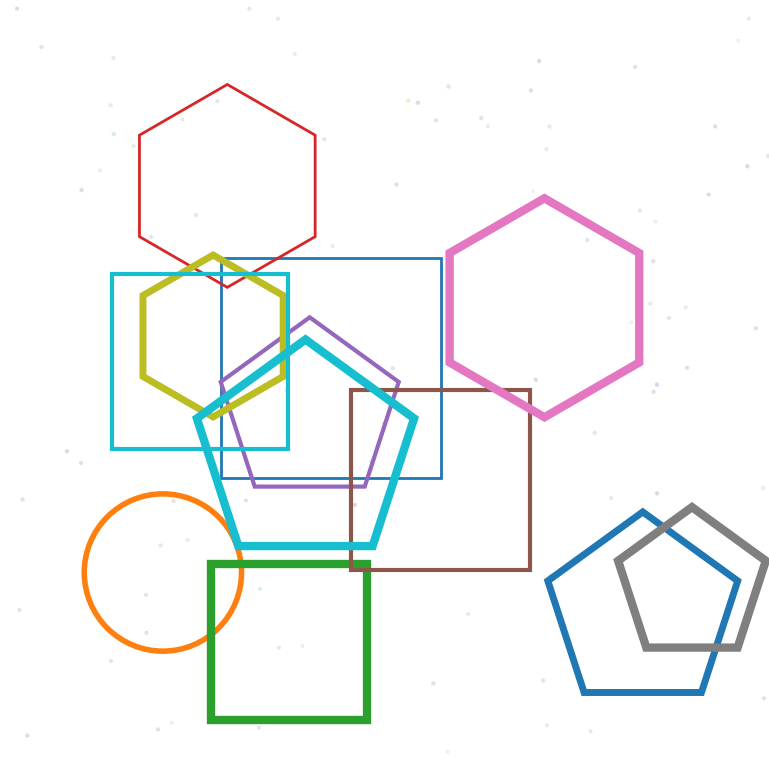[{"shape": "pentagon", "thickness": 2.5, "radius": 0.65, "center": [0.835, 0.206]}, {"shape": "square", "thickness": 1, "radius": 0.71, "center": [0.43, 0.522]}, {"shape": "circle", "thickness": 2, "radius": 0.51, "center": [0.212, 0.256]}, {"shape": "square", "thickness": 3, "radius": 0.51, "center": [0.376, 0.166]}, {"shape": "hexagon", "thickness": 1, "radius": 0.66, "center": [0.295, 0.759]}, {"shape": "pentagon", "thickness": 1.5, "radius": 0.61, "center": [0.402, 0.466]}, {"shape": "square", "thickness": 1.5, "radius": 0.58, "center": [0.572, 0.377]}, {"shape": "hexagon", "thickness": 3, "radius": 0.71, "center": [0.707, 0.6]}, {"shape": "pentagon", "thickness": 3, "radius": 0.5, "center": [0.899, 0.241]}, {"shape": "hexagon", "thickness": 2.5, "radius": 0.53, "center": [0.277, 0.564]}, {"shape": "square", "thickness": 1.5, "radius": 0.57, "center": [0.259, 0.531]}, {"shape": "pentagon", "thickness": 3, "radius": 0.74, "center": [0.397, 0.411]}]